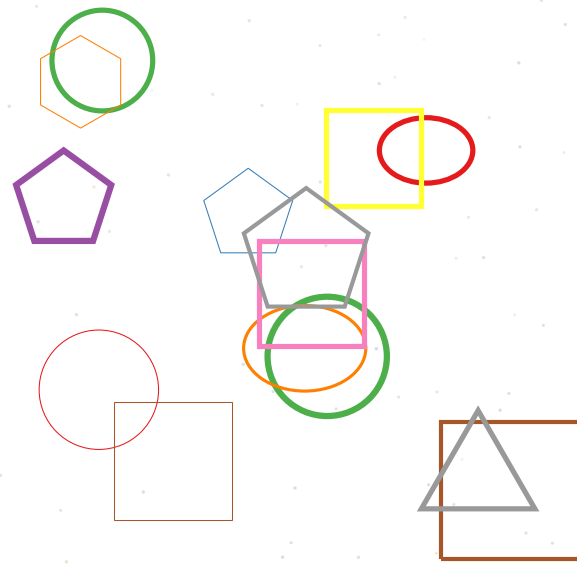[{"shape": "oval", "thickness": 2.5, "radius": 0.4, "center": [0.738, 0.739]}, {"shape": "circle", "thickness": 0.5, "radius": 0.52, "center": [0.171, 0.324]}, {"shape": "pentagon", "thickness": 0.5, "radius": 0.4, "center": [0.43, 0.627]}, {"shape": "circle", "thickness": 2.5, "radius": 0.44, "center": [0.177, 0.894]}, {"shape": "circle", "thickness": 3, "radius": 0.52, "center": [0.567, 0.382]}, {"shape": "pentagon", "thickness": 3, "radius": 0.43, "center": [0.11, 0.652]}, {"shape": "hexagon", "thickness": 0.5, "radius": 0.4, "center": [0.14, 0.857]}, {"shape": "oval", "thickness": 1.5, "radius": 0.53, "center": [0.528, 0.396]}, {"shape": "square", "thickness": 2.5, "radius": 0.41, "center": [0.647, 0.726]}, {"shape": "square", "thickness": 0.5, "radius": 0.51, "center": [0.3, 0.201]}, {"shape": "square", "thickness": 2, "radius": 0.59, "center": [0.883, 0.15]}, {"shape": "square", "thickness": 2.5, "radius": 0.46, "center": [0.539, 0.491]}, {"shape": "triangle", "thickness": 2.5, "radius": 0.57, "center": [0.828, 0.175]}, {"shape": "pentagon", "thickness": 2, "radius": 0.57, "center": [0.53, 0.56]}]